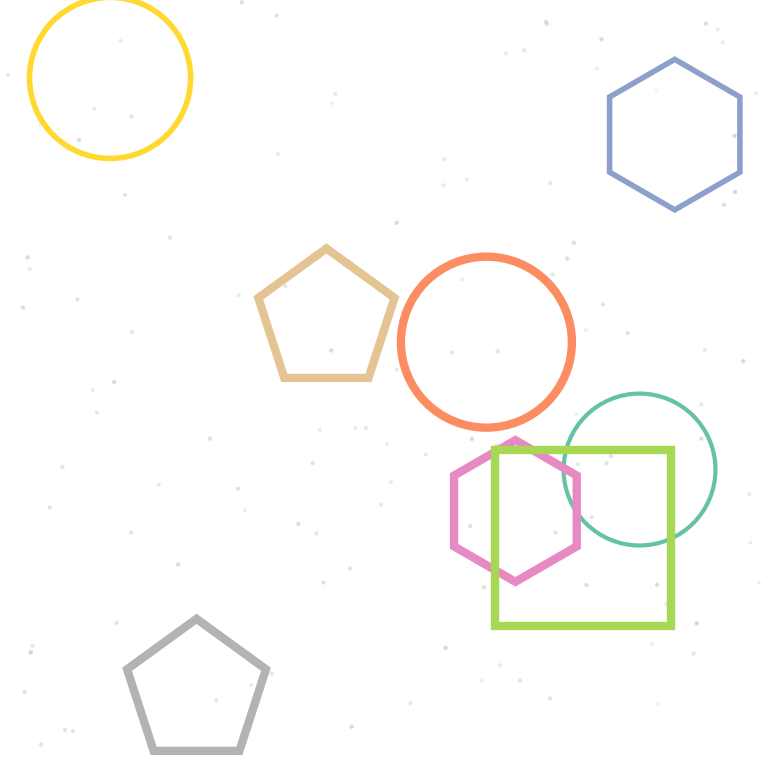[{"shape": "circle", "thickness": 1.5, "radius": 0.49, "center": [0.831, 0.39]}, {"shape": "circle", "thickness": 3, "radius": 0.56, "center": [0.632, 0.556]}, {"shape": "hexagon", "thickness": 2, "radius": 0.49, "center": [0.876, 0.825]}, {"shape": "hexagon", "thickness": 3, "radius": 0.46, "center": [0.669, 0.336]}, {"shape": "square", "thickness": 3, "radius": 0.57, "center": [0.758, 0.302]}, {"shape": "circle", "thickness": 2, "radius": 0.52, "center": [0.143, 0.899]}, {"shape": "pentagon", "thickness": 3, "radius": 0.46, "center": [0.424, 0.584]}, {"shape": "pentagon", "thickness": 3, "radius": 0.47, "center": [0.255, 0.102]}]